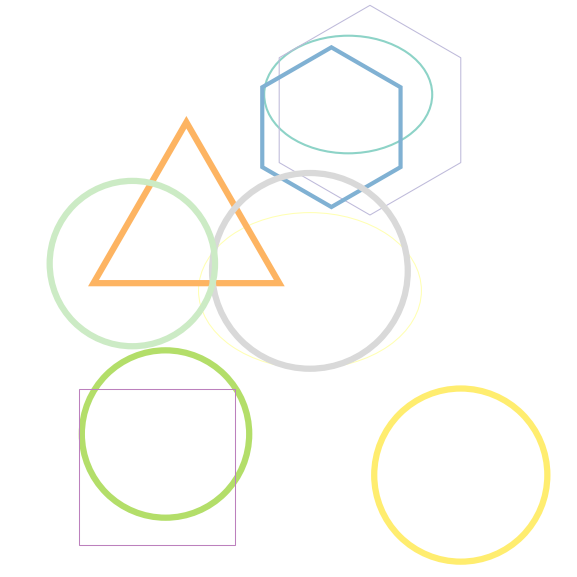[{"shape": "oval", "thickness": 1, "radius": 0.73, "center": [0.603, 0.835]}, {"shape": "oval", "thickness": 0.5, "radius": 0.96, "center": [0.537, 0.496]}, {"shape": "hexagon", "thickness": 0.5, "radius": 0.91, "center": [0.641, 0.808]}, {"shape": "hexagon", "thickness": 2, "radius": 0.69, "center": [0.574, 0.779]}, {"shape": "triangle", "thickness": 3, "radius": 0.93, "center": [0.323, 0.602]}, {"shape": "circle", "thickness": 3, "radius": 0.72, "center": [0.287, 0.248]}, {"shape": "circle", "thickness": 3, "radius": 0.85, "center": [0.537, 0.53]}, {"shape": "square", "thickness": 0.5, "radius": 0.68, "center": [0.272, 0.19]}, {"shape": "circle", "thickness": 3, "radius": 0.72, "center": [0.229, 0.543]}, {"shape": "circle", "thickness": 3, "radius": 0.75, "center": [0.798, 0.176]}]